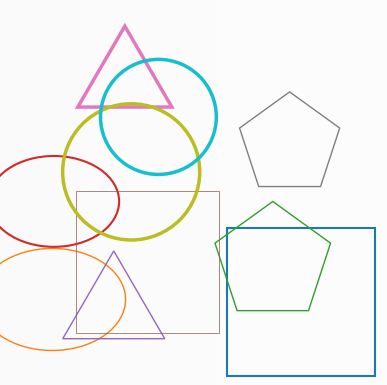[{"shape": "square", "thickness": 1.5, "radius": 0.95, "center": [0.777, 0.216]}, {"shape": "oval", "thickness": 1, "radius": 0.95, "center": [0.135, 0.222]}, {"shape": "pentagon", "thickness": 1, "radius": 0.78, "center": [0.704, 0.32]}, {"shape": "oval", "thickness": 1.5, "radius": 0.84, "center": [0.139, 0.477]}, {"shape": "triangle", "thickness": 1, "radius": 0.76, "center": [0.294, 0.196]}, {"shape": "square", "thickness": 0.5, "radius": 0.92, "center": [0.38, 0.319]}, {"shape": "triangle", "thickness": 2.5, "radius": 0.7, "center": [0.322, 0.792]}, {"shape": "pentagon", "thickness": 1, "radius": 0.68, "center": [0.747, 0.625]}, {"shape": "circle", "thickness": 2.5, "radius": 0.88, "center": [0.339, 0.554]}, {"shape": "circle", "thickness": 2.5, "radius": 0.75, "center": [0.409, 0.696]}]